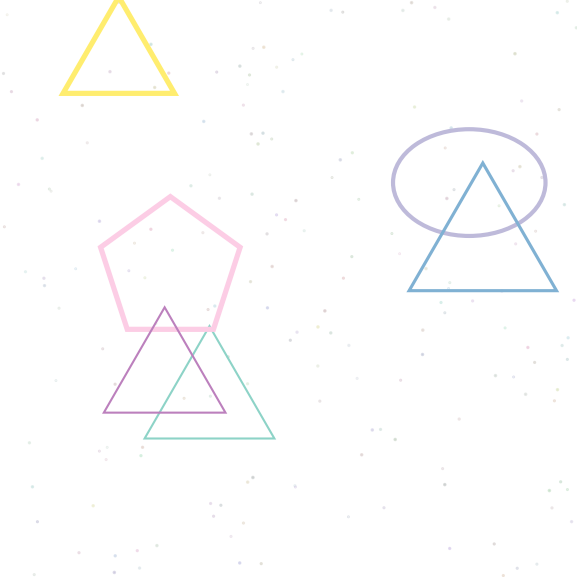[{"shape": "triangle", "thickness": 1, "radius": 0.65, "center": [0.363, 0.305]}, {"shape": "oval", "thickness": 2, "radius": 0.66, "center": [0.813, 0.683]}, {"shape": "triangle", "thickness": 1.5, "radius": 0.74, "center": [0.836, 0.569]}, {"shape": "pentagon", "thickness": 2.5, "radius": 0.64, "center": [0.295, 0.532]}, {"shape": "triangle", "thickness": 1, "radius": 0.61, "center": [0.285, 0.345]}, {"shape": "triangle", "thickness": 2.5, "radius": 0.56, "center": [0.206, 0.893]}]